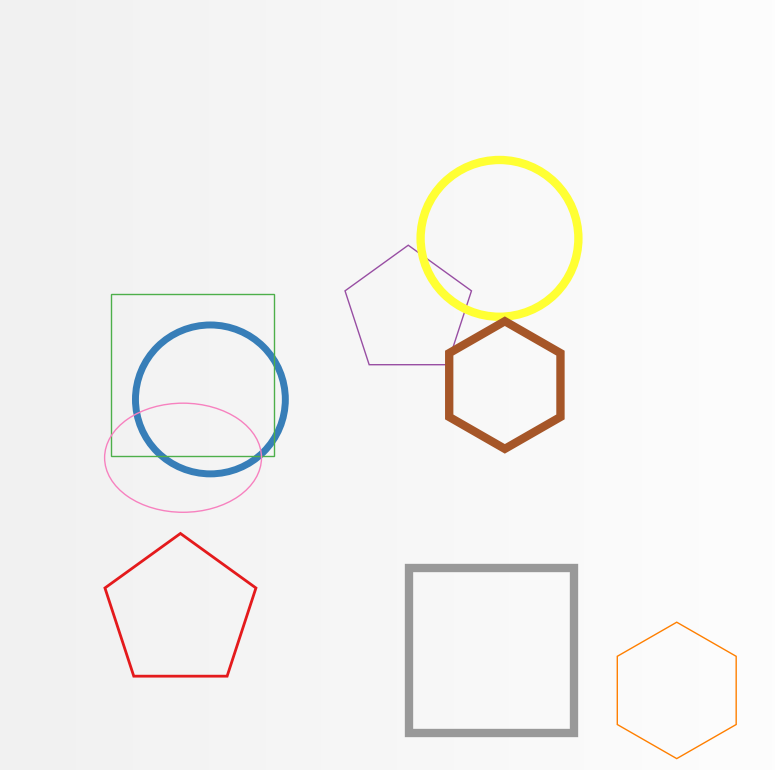[{"shape": "pentagon", "thickness": 1, "radius": 0.51, "center": [0.233, 0.205]}, {"shape": "circle", "thickness": 2.5, "radius": 0.48, "center": [0.271, 0.481]}, {"shape": "square", "thickness": 0.5, "radius": 0.53, "center": [0.249, 0.514]}, {"shape": "pentagon", "thickness": 0.5, "radius": 0.43, "center": [0.527, 0.596]}, {"shape": "hexagon", "thickness": 0.5, "radius": 0.44, "center": [0.873, 0.103]}, {"shape": "circle", "thickness": 3, "radius": 0.51, "center": [0.645, 0.69]}, {"shape": "hexagon", "thickness": 3, "radius": 0.41, "center": [0.651, 0.5]}, {"shape": "oval", "thickness": 0.5, "radius": 0.51, "center": [0.236, 0.406]}, {"shape": "square", "thickness": 3, "radius": 0.53, "center": [0.634, 0.155]}]